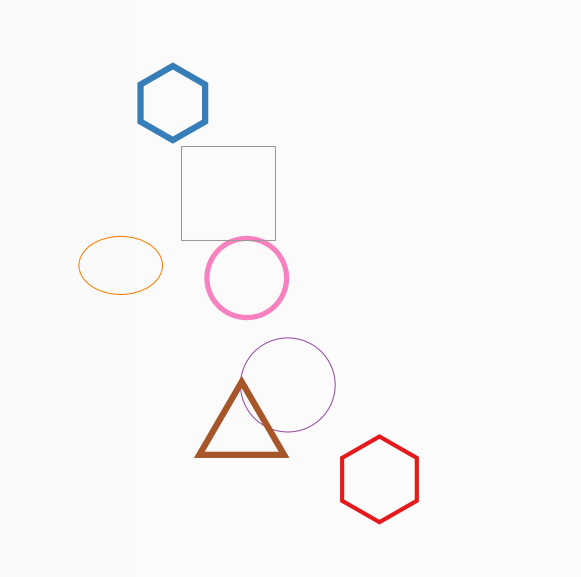[{"shape": "hexagon", "thickness": 2, "radius": 0.37, "center": [0.653, 0.169]}, {"shape": "hexagon", "thickness": 3, "radius": 0.32, "center": [0.297, 0.821]}, {"shape": "circle", "thickness": 0.5, "radius": 0.41, "center": [0.495, 0.333]}, {"shape": "oval", "thickness": 0.5, "radius": 0.36, "center": [0.208, 0.54]}, {"shape": "triangle", "thickness": 3, "radius": 0.42, "center": [0.416, 0.254]}, {"shape": "circle", "thickness": 2.5, "radius": 0.34, "center": [0.425, 0.518]}, {"shape": "square", "thickness": 0.5, "radius": 0.41, "center": [0.392, 0.665]}]